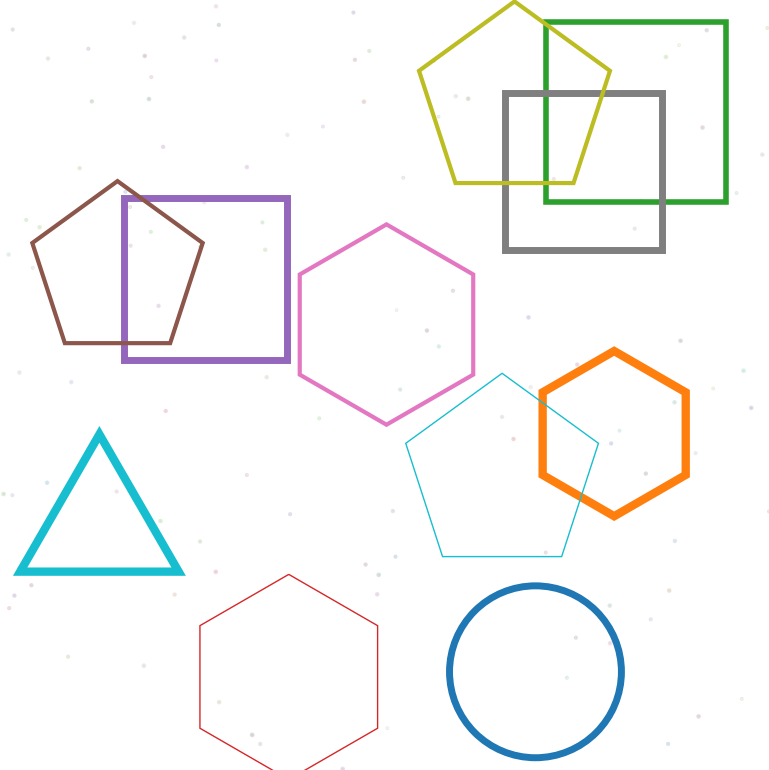[{"shape": "circle", "thickness": 2.5, "radius": 0.56, "center": [0.695, 0.128]}, {"shape": "hexagon", "thickness": 3, "radius": 0.54, "center": [0.798, 0.437]}, {"shape": "square", "thickness": 2, "radius": 0.58, "center": [0.826, 0.854]}, {"shape": "hexagon", "thickness": 0.5, "radius": 0.67, "center": [0.375, 0.121]}, {"shape": "square", "thickness": 2.5, "radius": 0.53, "center": [0.267, 0.637]}, {"shape": "pentagon", "thickness": 1.5, "radius": 0.58, "center": [0.153, 0.648]}, {"shape": "hexagon", "thickness": 1.5, "radius": 0.65, "center": [0.502, 0.579]}, {"shape": "square", "thickness": 2.5, "radius": 0.51, "center": [0.758, 0.777]}, {"shape": "pentagon", "thickness": 1.5, "radius": 0.65, "center": [0.668, 0.868]}, {"shape": "pentagon", "thickness": 0.5, "radius": 0.66, "center": [0.652, 0.384]}, {"shape": "triangle", "thickness": 3, "radius": 0.59, "center": [0.129, 0.317]}]